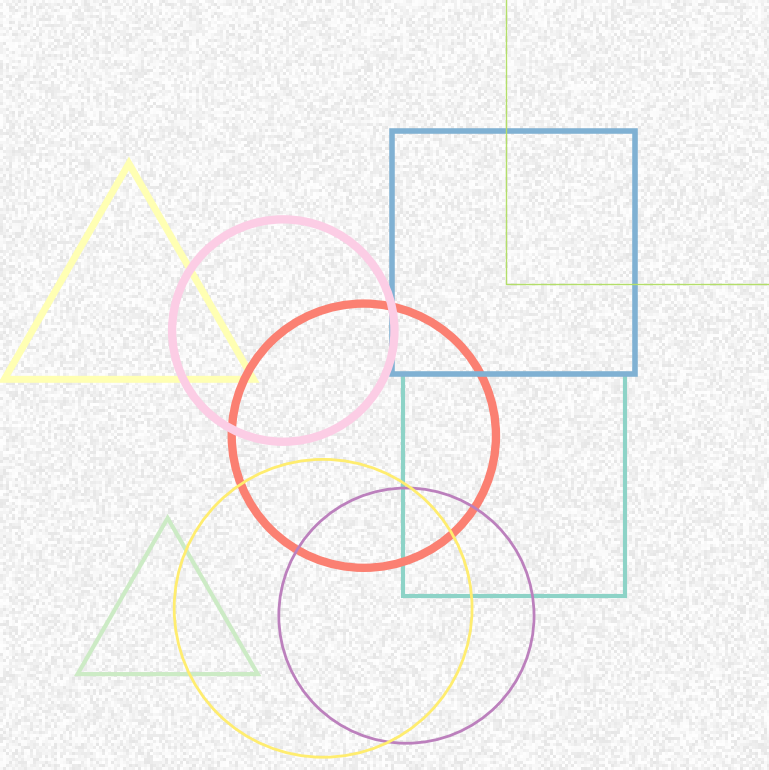[{"shape": "square", "thickness": 1.5, "radius": 0.72, "center": [0.668, 0.37]}, {"shape": "triangle", "thickness": 2.5, "radius": 0.93, "center": [0.167, 0.601]}, {"shape": "circle", "thickness": 3, "radius": 0.86, "center": [0.473, 0.434]}, {"shape": "square", "thickness": 2, "radius": 0.79, "center": [0.667, 0.672]}, {"shape": "square", "thickness": 0.5, "radius": 0.96, "center": [0.85, 0.824]}, {"shape": "circle", "thickness": 3, "radius": 0.72, "center": [0.368, 0.571]}, {"shape": "circle", "thickness": 1, "radius": 0.83, "center": [0.528, 0.2]}, {"shape": "triangle", "thickness": 1.5, "radius": 0.68, "center": [0.218, 0.192]}, {"shape": "circle", "thickness": 1, "radius": 0.97, "center": [0.42, 0.21]}]